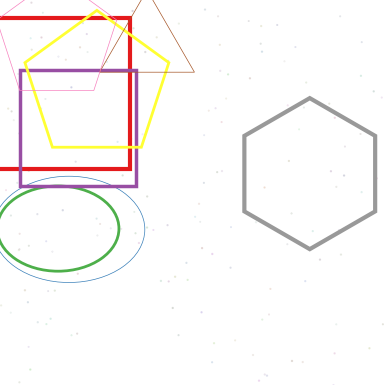[{"shape": "square", "thickness": 3, "radius": 0.98, "center": [0.142, 0.758]}, {"shape": "oval", "thickness": 0.5, "radius": 0.99, "center": [0.179, 0.404]}, {"shape": "oval", "thickness": 2, "radius": 0.79, "center": [0.151, 0.406]}, {"shape": "square", "thickness": 2.5, "radius": 0.75, "center": [0.203, 0.667]}, {"shape": "pentagon", "thickness": 2, "radius": 0.98, "center": [0.252, 0.777]}, {"shape": "triangle", "thickness": 0.5, "radius": 0.71, "center": [0.382, 0.884]}, {"shape": "pentagon", "thickness": 0.5, "radius": 0.82, "center": [0.147, 0.897]}, {"shape": "hexagon", "thickness": 3, "radius": 0.98, "center": [0.805, 0.549]}]